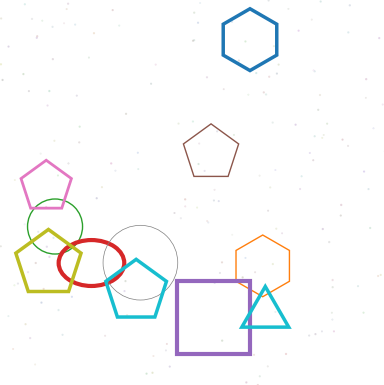[{"shape": "hexagon", "thickness": 2.5, "radius": 0.4, "center": [0.649, 0.897]}, {"shape": "hexagon", "thickness": 1, "radius": 0.4, "center": [0.682, 0.309]}, {"shape": "circle", "thickness": 1, "radius": 0.36, "center": [0.143, 0.412]}, {"shape": "oval", "thickness": 3, "radius": 0.43, "center": [0.238, 0.317]}, {"shape": "square", "thickness": 3, "radius": 0.48, "center": [0.554, 0.175]}, {"shape": "pentagon", "thickness": 1, "radius": 0.38, "center": [0.548, 0.603]}, {"shape": "pentagon", "thickness": 2, "radius": 0.34, "center": [0.12, 0.515]}, {"shape": "circle", "thickness": 0.5, "radius": 0.49, "center": [0.365, 0.318]}, {"shape": "pentagon", "thickness": 2.5, "radius": 0.45, "center": [0.126, 0.315]}, {"shape": "pentagon", "thickness": 2.5, "radius": 0.41, "center": [0.354, 0.244]}, {"shape": "triangle", "thickness": 2.5, "radius": 0.35, "center": [0.689, 0.185]}]